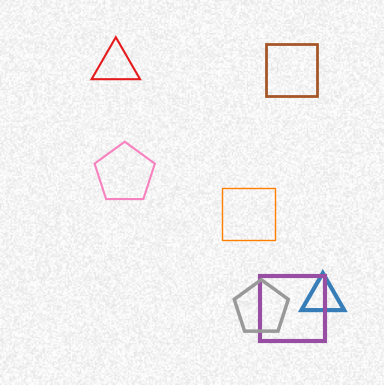[{"shape": "triangle", "thickness": 1.5, "radius": 0.36, "center": [0.301, 0.831]}, {"shape": "triangle", "thickness": 3, "radius": 0.32, "center": [0.839, 0.227]}, {"shape": "square", "thickness": 3, "radius": 0.42, "center": [0.76, 0.2]}, {"shape": "square", "thickness": 1, "radius": 0.34, "center": [0.645, 0.445]}, {"shape": "square", "thickness": 2, "radius": 0.33, "center": [0.758, 0.818]}, {"shape": "pentagon", "thickness": 1.5, "radius": 0.41, "center": [0.324, 0.55]}, {"shape": "pentagon", "thickness": 2.5, "radius": 0.37, "center": [0.679, 0.2]}]